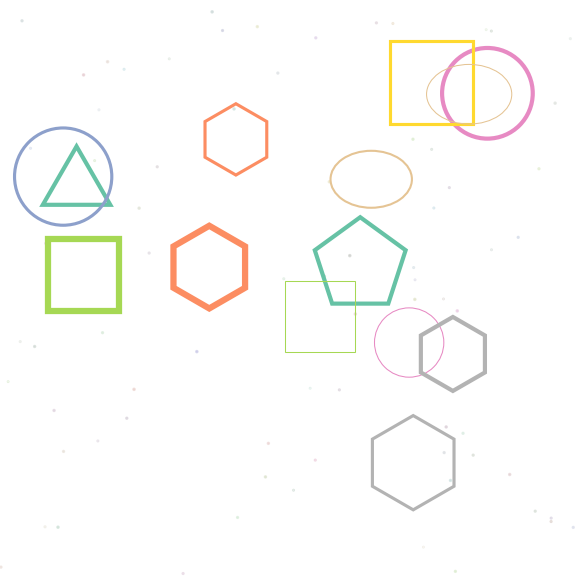[{"shape": "triangle", "thickness": 2, "radius": 0.34, "center": [0.133, 0.678]}, {"shape": "pentagon", "thickness": 2, "radius": 0.41, "center": [0.624, 0.54]}, {"shape": "hexagon", "thickness": 1.5, "radius": 0.31, "center": [0.408, 0.758]}, {"shape": "hexagon", "thickness": 3, "radius": 0.36, "center": [0.362, 0.537]}, {"shape": "circle", "thickness": 1.5, "radius": 0.42, "center": [0.109, 0.693]}, {"shape": "circle", "thickness": 0.5, "radius": 0.3, "center": [0.709, 0.406]}, {"shape": "circle", "thickness": 2, "radius": 0.39, "center": [0.844, 0.838]}, {"shape": "square", "thickness": 3, "radius": 0.31, "center": [0.145, 0.523]}, {"shape": "square", "thickness": 0.5, "radius": 0.31, "center": [0.554, 0.451]}, {"shape": "square", "thickness": 1.5, "radius": 0.36, "center": [0.747, 0.856]}, {"shape": "oval", "thickness": 1, "radius": 0.35, "center": [0.643, 0.689]}, {"shape": "oval", "thickness": 0.5, "radius": 0.37, "center": [0.812, 0.836]}, {"shape": "hexagon", "thickness": 2, "radius": 0.32, "center": [0.784, 0.386]}, {"shape": "hexagon", "thickness": 1.5, "radius": 0.41, "center": [0.716, 0.198]}]